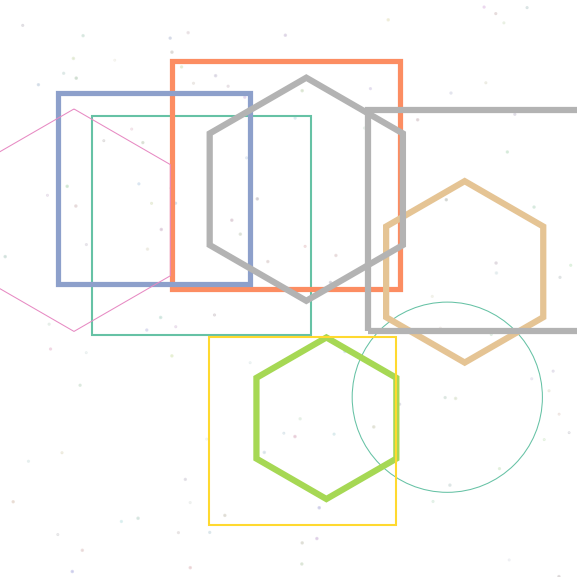[{"shape": "square", "thickness": 1, "radius": 0.95, "center": [0.349, 0.609]}, {"shape": "circle", "thickness": 0.5, "radius": 0.82, "center": [0.775, 0.311]}, {"shape": "square", "thickness": 2.5, "radius": 0.99, "center": [0.496, 0.696]}, {"shape": "square", "thickness": 2.5, "radius": 0.83, "center": [0.267, 0.672]}, {"shape": "hexagon", "thickness": 0.5, "radius": 0.96, "center": [0.128, 0.618]}, {"shape": "hexagon", "thickness": 3, "radius": 0.7, "center": [0.565, 0.275]}, {"shape": "square", "thickness": 1, "radius": 0.81, "center": [0.524, 0.253]}, {"shape": "hexagon", "thickness": 3, "radius": 0.79, "center": [0.805, 0.528]}, {"shape": "square", "thickness": 3, "radius": 0.96, "center": [0.829, 0.617]}, {"shape": "hexagon", "thickness": 3, "radius": 0.97, "center": [0.53, 0.671]}]